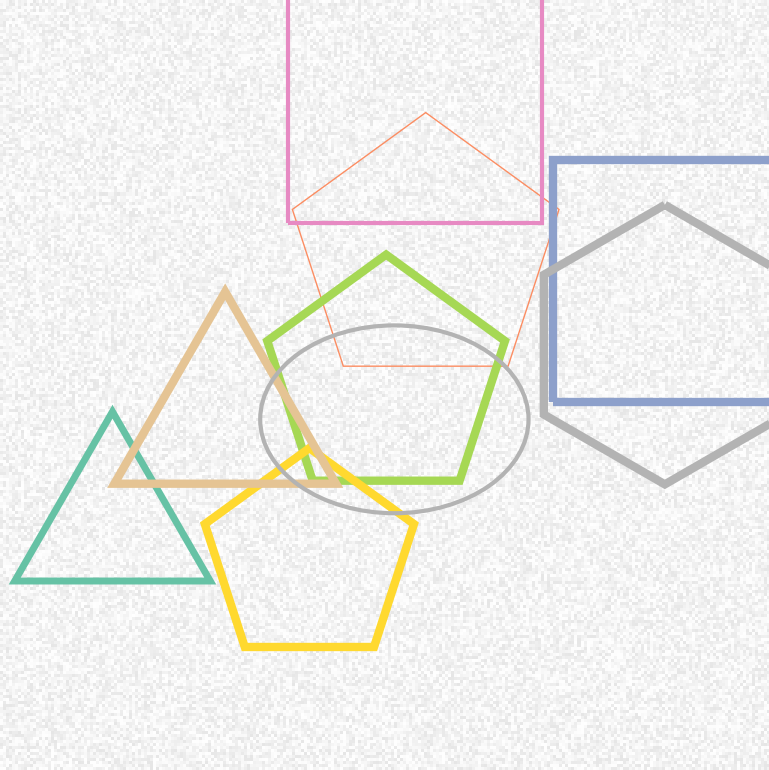[{"shape": "triangle", "thickness": 2.5, "radius": 0.73, "center": [0.146, 0.319]}, {"shape": "pentagon", "thickness": 0.5, "radius": 0.91, "center": [0.553, 0.672]}, {"shape": "square", "thickness": 3, "radius": 0.79, "center": [0.876, 0.635]}, {"shape": "square", "thickness": 1.5, "radius": 0.82, "center": [0.539, 0.875]}, {"shape": "pentagon", "thickness": 3, "radius": 0.81, "center": [0.501, 0.507]}, {"shape": "pentagon", "thickness": 3, "radius": 0.71, "center": [0.402, 0.275]}, {"shape": "triangle", "thickness": 3, "radius": 0.83, "center": [0.292, 0.455]}, {"shape": "hexagon", "thickness": 3, "radius": 0.91, "center": [0.863, 0.552]}, {"shape": "oval", "thickness": 1.5, "radius": 0.87, "center": [0.512, 0.455]}]